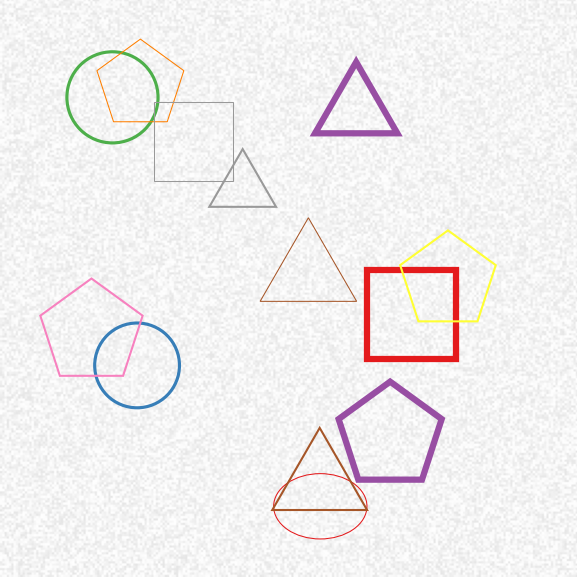[{"shape": "oval", "thickness": 0.5, "radius": 0.4, "center": [0.555, 0.122]}, {"shape": "square", "thickness": 3, "radius": 0.38, "center": [0.712, 0.454]}, {"shape": "circle", "thickness": 1.5, "radius": 0.37, "center": [0.237, 0.366]}, {"shape": "circle", "thickness": 1.5, "radius": 0.39, "center": [0.195, 0.831]}, {"shape": "triangle", "thickness": 3, "radius": 0.41, "center": [0.617, 0.809]}, {"shape": "pentagon", "thickness": 3, "radius": 0.47, "center": [0.676, 0.244]}, {"shape": "pentagon", "thickness": 0.5, "radius": 0.4, "center": [0.243, 0.852]}, {"shape": "pentagon", "thickness": 1, "radius": 0.44, "center": [0.776, 0.513]}, {"shape": "triangle", "thickness": 0.5, "radius": 0.48, "center": [0.534, 0.526]}, {"shape": "triangle", "thickness": 1, "radius": 0.47, "center": [0.554, 0.163]}, {"shape": "pentagon", "thickness": 1, "radius": 0.47, "center": [0.158, 0.424]}, {"shape": "triangle", "thickness": 1, "radius": 0.33, "center": [0.42, 0.674]}, {"shape": "square", "thickness": 0.5, "radius": 0.34, "center": [0.335, 0.754]}]